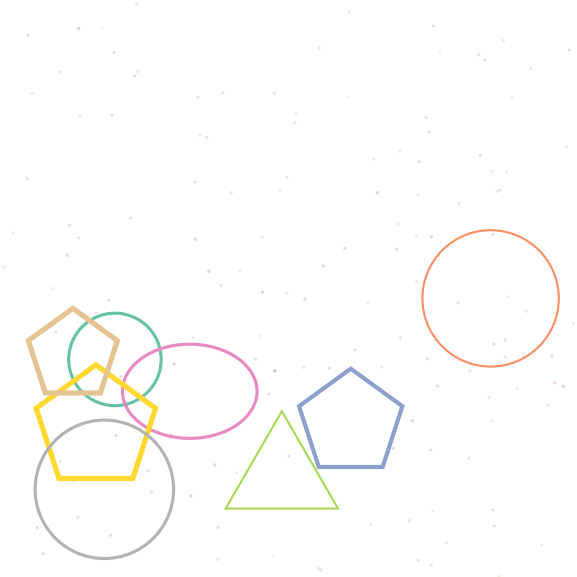[{"shape": "circle", "thickness": 1.5, "radius": 0.4, "center": [0.199, 0.377]}, {"shape": "circle", "thickness": 1, "radius": 0.59, "center": [0.85, 0.482]}, {"shape": "pentagon", "thickness": 2, "radius": 0.47, "center": [0.607, 0.267]}, {"shape": "oval", "thickness": 1.5, "radius": 0.58, "center": [0.329, 0.322]}, {"shape": "triangle", "thickness": 1, "radius": 0.56, "center": [0.488, 0.175]}, {"shape": "pentagon", "thickness": 2.5, "radius": 0.54, "center": [0.166, 0.259]}, {"shape": "pentagon", "thickness": 2.5, "radius": 0.4, "center": [0.126, 0.384]}, {"shape": "circle", "thickness": 1.5, "radius": 0.6, "center": [0.181, 0.152]}]